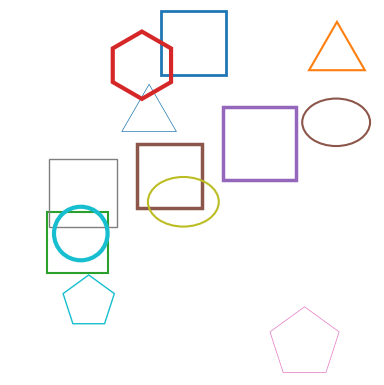[{"shape": "square", "thickness": 2, "radius": 0.42, "center": [0.503, 0.887]}, {"shape": "triangle", "thickness": 0.5, "radius": 0.41, "center": [0.387, 0.699]}, {"shape": "triangle", "thickness": 1.5, "radius": 0.42, "center": [0.875, 0.859]}, {"shape": "square", "thickness": 1.5, "radius": 0.4, "center": [0.202, 0.37]}, {"shape": "hexagon", "thickness": 3, "radius": 0.44, "center": [0.369, 0.831]}, {"shape": "square", "thickness": 2.5, "radius": 0.47, "center": [0.675, 0.627]}, {"shape": "square", "thickness": 2.5, "radius": 0.42, "center": [0.44, 0.543]}, {"shape": "oval", "thickness": 1.5, "radius": 0.44, "center": [0.873, 0.682]}, {"shape": "pentagon", "thickness": 0.5, "radius": 0.47, "center": [0.791, 0.109]}, {"shape": "square", "thickness": 1, "radius": 0.44, "center": [0.215, 0.499]}, {"shape": "oval", "thickness": 1.5, "radius": 0.46, "center": [0.476, 0.476]}, {"shape": "pentagon", "thickness": 1, "radius": 0.35, "center": [0.23, 0.216]}, {"shape": "circle", "thickness": 3, "radius": 0.35, "center": [0.21, 0.393]}]